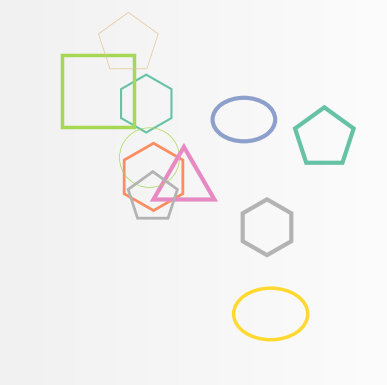[{"shape": "pentagon", "thickness": 3, "radius": 0.4, "center": [0.837, 0.642]}, {"shape": "hexagon", "thickness": 1.5, "radius": 0.38, "center": [0.377, 0.731]}, {"shape": "hexagon", "thickness": 2, "radius": 0.44, "center": [0.396, 0.541]}, {"shape": "oval", "thickness": 3, "radius": 0.4, "center": [0.629, 0.689]}, {"shape": "triangle", "thickness": 3, "radius": 0.45, "center": [0.475, 0.527]}, {"shape": "square", "thickness": 2.5, "radius": 0.46, "center": [0.252, 0.764]}, {"shape": "circle", "thickness": 0.5, "radius": 0.39, "center": [0.386, 0.591]}, {"shape": "oval", "thickness": 2.5, "radius": 0.48, "center": [0.699, 0.185]}, {"shape": "pentagon", "thickness": 0.5, "radius": 0.4, "center": [0.331, 0.887]}, {"shape": "pentagon", "thickness": 2, "radius": 0.33, "center": [0.394, 0.487]}, {"shape": "hexagon", "thickness": 3, "radius": 0.36, "center": [0.689, 0.41]}]